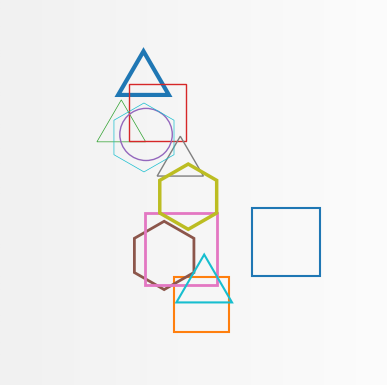[{"shape": "square", "thickness": 1.5, "radius": 0.44, "center": [0.738, 0.371]}, {"shape": "triangle", "thickness": 3, "radius": 0.38, "center": [0.37, 0.791]}, {"shape": "square", "thickness": 1.5, "radius": 0.35, "center": [0.521, 0.208]}, {"shape": "triangle", "thickness": 0.5, "radius": 0.36, "center": [0.313, 0.668]}, {"shape": "square", "thickness": 1, "radius": 0.37, "center": [0.406, 0.708]}, {"shape": "circle", "thickness": 1, "radius": 0.34, "center": [0.377, 0.651]}, {"shape": "hexagon", "thickness": 2, "radius": 0.44, "center": [0.424, 0.337]}, {"shape": "square", "thickness": 2, "radius": 0.47, "center": [0.467, 0.353]}, {"shape": "triangle", "thickness": 1, "radius": 0.34, "center": [0.465, 0.577]}, {"shape": "hexagon", "thickness": 2.5, "radius": 0.42, "center": [0.486, 0.489]}, {"shape": "hexagon", "thickness": 0.5, "radius": 0.45, "center": [0.372, 0.643]}, {"shape": "triangle", "thickness": 1.5, "radius": 0.41, "center": [0.527, 0.256]}]